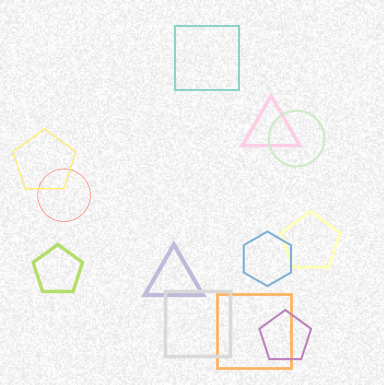[{"shape": "square", "thickness": 1.5, "radius": 0.41, "center": [0.537, 0.849]}, {"shape": "pentagon", "thickness": 2, "radius": 0.4, "center": [0.806, 0.371]}, {"shape": "triangle", "thickness": 3, "radius": 0.44, "center": [0.452, 0.277]}, {"shape": "circle", "thickness": 0.5, "radius": 0.34, "center": [0.166, 0.493]}, {"shape": "hexagon", "thickness": 1.5, "radius": 0.35, "center": [0.694, 0.328]}, {"shape": "square", "thickness": 2, "radius": 0.48, "center": [0.659, 0.141]}, {"shape": "pentagon", "thickness": 2.5, "radius": 0.34, "center": [0.15, 0.297]}, {"shape": "triangle", "thickness": 2.5, "radius": 0.43, "center": [0.704, 0.665]}, {"shape": "square", "thickness": 2.5, "radius": 0.42, "center": [0.513, 0.159]}, {"shape": "pentagon", "thickness": 1.5, "radius": 0.35, "center": [0.741, 0.124]}, {"shape": "circle", "thickness": 1.5, "radius": 0.36, "center": [0.77, 0.64]}, {"shape": "pentagon", "thickness": 1, "radius": 0.43, "center": [0.116, 0.579]}]